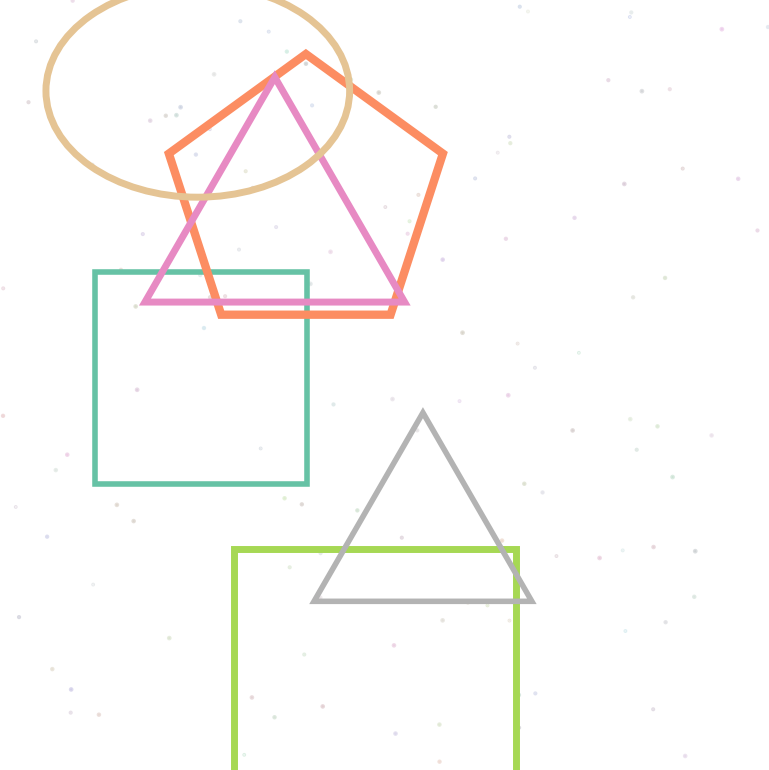[{"shape": "square", "thickness": 2, "radius": 0.69, "center": [0.261, 0.509]}, {"shape": "pentagon", "thickness": 3, "radius": 0.94, "center": [0.397, 0.743]}, {"shape": "triangle", "thickness": 2.5, "radius": 0.97, "center": [0.357, 0.705]}, {"shape": "square", "thickness": 2.5, "radius": 0.92, "center": [0.487, 0.104]}, {"shape": "oval", "thickness": 2.5, "radius": 0.99, "center": [0.257, 0.882]}, {"shape": "triangle", "thickness": 2, "radius": 0.82, "center": [0.549, 0.301]}]